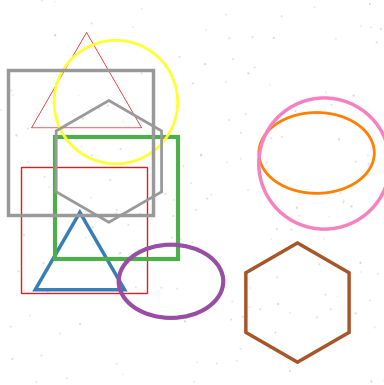[{"shape": "triangle", "thickness": 0.5, "radius": 0.83, "center": [0.225, 0.751]}, {"shape": "square", "thickness": 1, "radius": 0.82, "center": [0.217, 0.403]}, {"shape": "triangle", "thickness": 2.5, "radius": 0.67, "center": [0.207, 0.314]}, {"shape": "square", "thickness": 3, "radius": 0.79, "center": [0.303, 0.486]}, {"shape": "oval", "thickness": 3, "radius": 0.68, "center": [0.444, 0.269]}, {"shape": "oval", "thickness": 2, "radius": 0.75, "center": [0.822, 0.603]}, {"shape": "circle", "thickness": 2, "radius": 0.8, "center": [0.301, 0.735]}, {"shape": "hexagon", "thickness": 2.5, "radius": 0.77, "center": [0.773, 0.214]}, {"shape": "circle", "thickness": 2.5, "radius": 0.85, "center": [0.842, 0.575]}, {"shape": "hexagon", "thickness": 2, "radius": 0.79, "center": [0.283, 0.581]}, {"shape": "square", "thickness": 2.5, "radius": 0.94, "center": [0.209, 0.63]}]